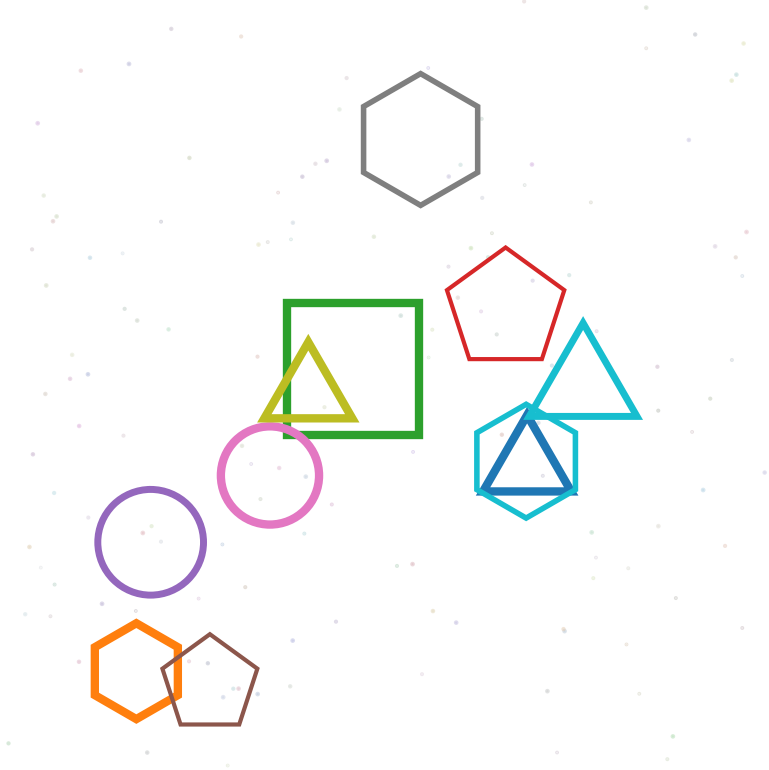[{"shape": "triangle", "thickness": 3, "radius": 0.33, "center": [0.685, 0.395]}, {"shape": "hexagon", "thickness": 3, "radius": 0.31, "center": [0.177, 0.128]}, {"shape": "square", "thickness": 3, "radius": 0.43, "center": [0.459, 0.521]}, {"shape": "pentagon", "thickness": 1.5, "radius": 0.4, "center": [0.657, 0.598]}, {"shape": "circle", "thickness": 2.5, "radius": 0.34, "center": [0.196, 0.296]}, {"shape": "pentagon", "thickness": 1.5, "radius": 0.32, "center": [0.273, 0.112]}, {"shape": "circle", "thickness": 3, "radius": 0.32, "center": [0.351, 0.383]}, {"shape": "hexagon", "thickness": 2, "radius": 0.43, "center": [0.546, 0.819]}, {"shape": "triangle", "thickness": 3, "radius": 0.33, "center": [0.4, 0.49]}, {"shape": "triangle", "thickness": 2.5, "radius": 0.4, "center": [0.757, 0.5]}, {"shape": "hexagon", "thickness": 2, "radius": 0.37, "center": [0.683, 0.401]}]